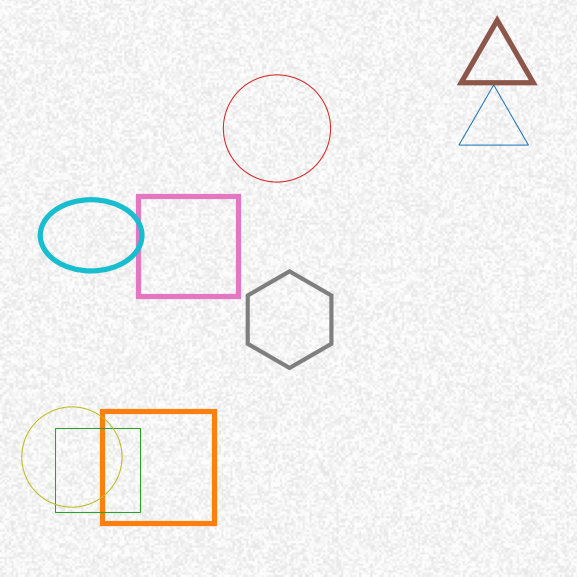[{"shape": "triangle", "thickness": 0.5, "radius": 0.35, "center": [0.855, 0.783]}, {"shape": "square", "thickness": 2.5, "radius": 0.48, "center": [0.274, 0.19]}, {"shape": "square", "thickness": 0.5, "radius": 0.37, "center": [0.169, 0.185]}, {"shape": "circle", "thickness": 0.5, "radius": 0.46, "center": [0.48, 0.777]}, {"shape": "triangle", "thickness": 2.5, "radius": 0.36, "center": [0.861, 0.892]}, {"shape": "square", "thickness": 2.5, "radius": 0.43, "center": [0.326, 0.573]}, {"shape": "hexagon", "thickness": 2, "radius": 0.42, "center": [0.501, 0.446]}, {"shape": "circle", "thickness": 0.5, "radius": 0.43, "center": [0.125, 0.208]}, {"shape": "oval", "thickness": 2.5, "radius": 0.44, "center": [0.158, 0.592]}]